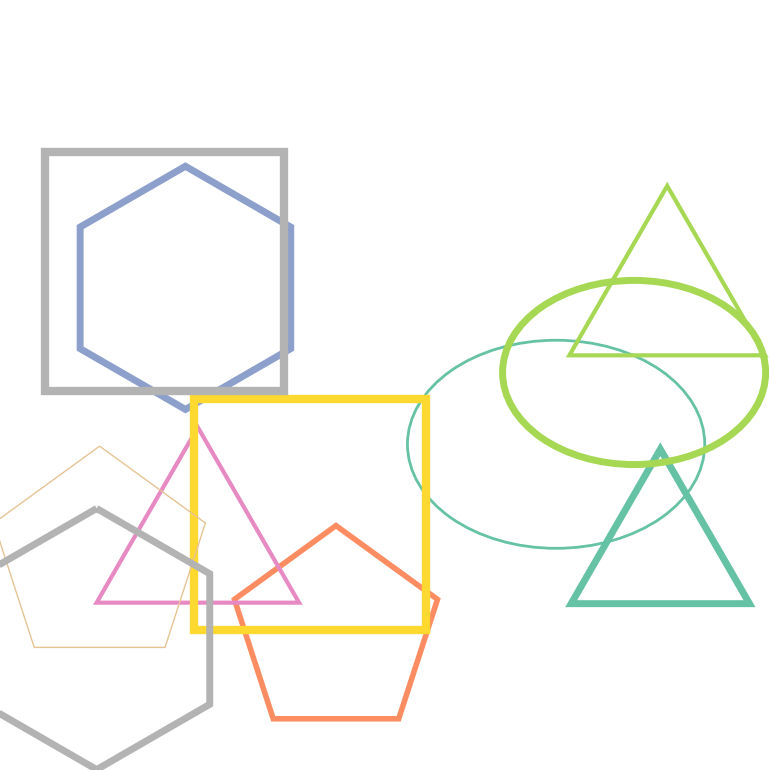[{"shape": "oval", "thickness": 1, "radius": 0.97, "center": [0.722, 0.423]}, {"shape": "triangle", "thickness": 2.5, "radius": 0.67, "center": [0.858, 0.283]}, {"shape": "pentagon", "thickness": 2, "radius": 0.69, "center": [0.436, 0.179]}, {"shape": "hexagon", "thickness": 2.5, "radius": 0.79, "center": [0.241, 0.626]}, {"shape": "triangle", "thickness": 1.5, "radius": 0.76, "center": [0.257, 0.293]}, {"shape": "triangle", "thickness": 1.5, "radius": 0.73, "center": [0.866, 0.612]}, {"shape": "oval", "thickness": 2.5, "radius": 0.85, "center": [0.824, 0.516]}, {"shape": "square", "thickness": 3, "radius": 0.75, "center": [0.403, 0.332]}, {"shape": "pentagon", "thickness": 0.5, "radius": 0.72, "center": [0.129, 0.276]}, {"shape": "hexagon", "thickness": 2.5, "radius": 0.85, "center": [0.126, 0.17]}, {"shape": "square", "thickness": 3, "radius": 0.78, "center": [0.213, 0.647]}]